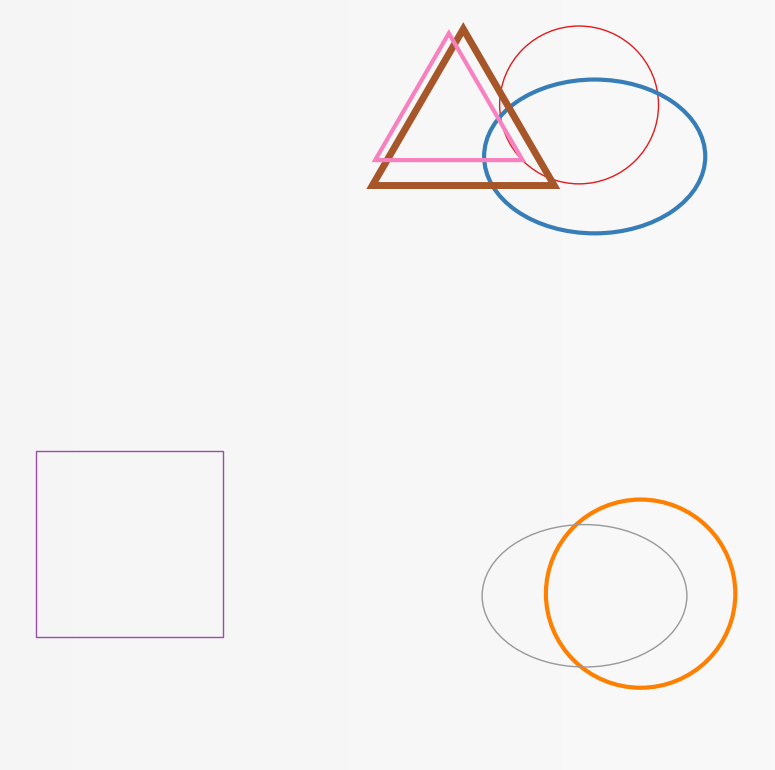[{"shape": "circle", "thickness": 0.5, "radius": 0.51, "center": [0.747, 0.864]}, {"shape": "oval", "thickness": 1.5, "radius": 0.71, "center": [0.767, 0.797]}, {"shape": "square", "thickness": 0.5, "radius": 0.61, "center": [0.167, 0.293]}, {"shape": "circle", "thickness": 1.5, "radius": 0.61, "center": [0.827, 0.229]}, {"shape": "triangle", "thickness": 2.5, "radius": 0.68, "center": [0.598, 0.827]}, {"shape": "triangle", "thickness": 1.5, "radius": 0.55, "center": [0.579, 0.847]}, {"shape": "oval", "thickness": 0.5, "radius": 0.66, "center": [0.754, 0.226]}]